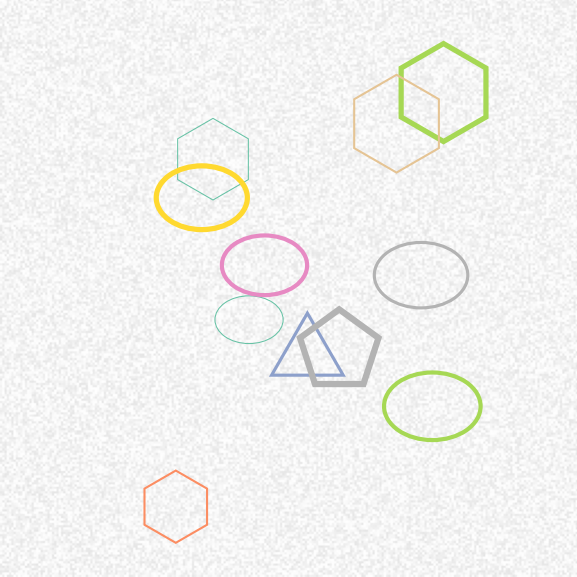[{"shape": "oval", "thickness": 0.5, "radius": 0.3, "center": [0.431, 0.446]}, {"shape": "hexagon", "thickness": 0.5, "radius": 0.35, "center": [0.369, 0.723]}, {"shape": "hexagon", "thickness": 1, "radius": 0.31, "center": [0.304, 0.122]}, {"shape": "triangle", "thickness": 1.5, "radius": 0.36, "center": [0.532, 0.385]}, {"shape": "oval", "thickness": 2, "radius": 0.37, "center": [0.458, 0.54]}, {"shape": "hexagon", "thickness": 2.5, "radius": 0.42, "center": [0.768, 0.839]}, {"shape": "oval", "thickness": 2, "radius": 0.42, "center": [0.749, 0.296]}, {"shape": "oval", "thickness": 2.5, "radius": 0.39, "center": [0.349, 0.657]}, {"shape": "hexagon", "thickness": 1, "radius": 0.42, "center": [0.687, 0.785]}, {"shape": "oval", "thickness": 1.5, "radius": 0.4, "center": [0.729, 0.523]}, {"shape": "pentagon", "thickness": 3, "radius": 0.36, "center": [0.587, 0.392]}]